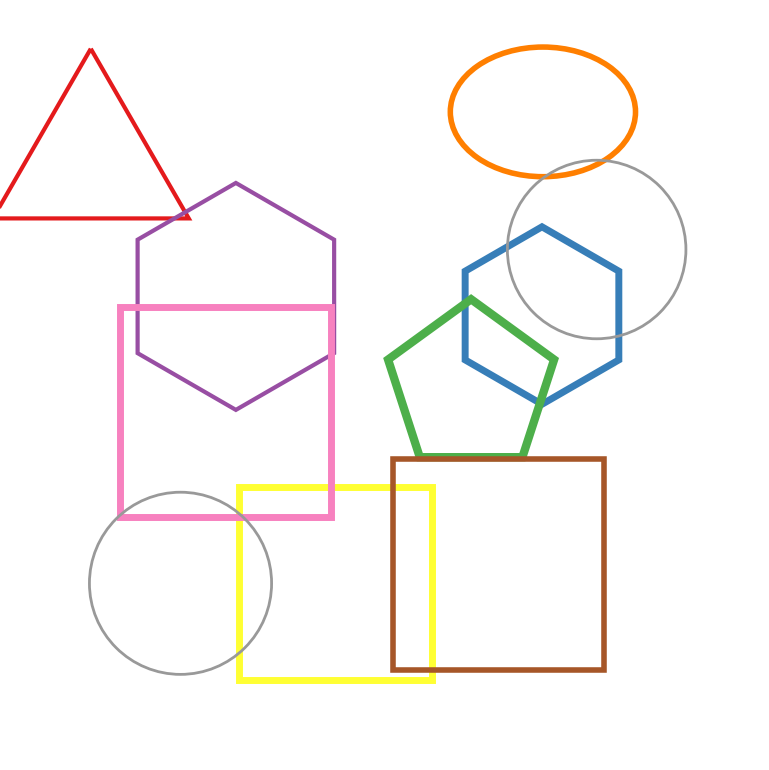[{"shape": "triangle", "thickness": 1.5, "radius": 0.73, "center": [0.118, 0.79]}, {"shape": "hexagon", "thickness": 2.5, "radius": 0.58, "center": [0.704, 0.59]}, {"shape": "pentagon", "thickness": 3, "radius": 0.57, "center": [0.612, 0.498]}, {"shape": "hexagon", "thickness": 1.5, "radius": 0.74, "center": [0.306, 0.615]}, {"shape": "oval", "thickness": 2, "radius": 0.6, "center": [0.705, 0.855]}, {"shape": "square", "thickness": 2.5, "radius": 0.63, "center": [0.436, 0.243]}, {"shape": "square", "thickness": 2, "radius": 0.68, "center": [0.648, 0.267]}, {"shape": "square", "thickness": 2.5, "radius": 0.68, "center": [0.293, 0.465]}, {"shape": "circle", "thickness": 1, "radius": 0.58, "center": [0.775, 0.676]}, {"shape": "circle", "thickness": 1, "radius": 0.59, "center": [0.234, 0.242]}]